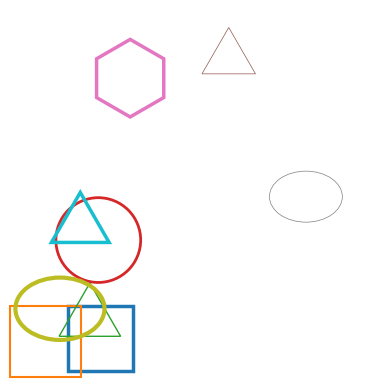[{"shape": "square", "thickness": 2.5, "radius": 0.43, "center": [0.261, 0.121]}, {"shape": "square", "thickness": 1.5, "radius": 0.46, "center": [0.117, 0.112]}, {"shape": "triangle", "thickness": 1, "radius": 0.46, "center": [0.233, 0.173]}, {"shape": "circle", "thickness": 2, "radius": 0.55, "center": [0.255, 0.376]}, {"shape": "triangle", "thickness": 0.5, "radius": 0.4, "center": [0.594, 0.848]}, {"shape": "hexagon", "thickness": 2.5, "radius": 0.5, "center": [0.338, 0.797]}, {"shape": "oval", "thickness": 0.5, "radius": 0.47, "center": [0.795, 0.489]}, {"shape": "oval", "thickness": 3, "radius": 0.58, "center": [0.156, 0.198]}, {"shape": "triangle", "thickness": 2.5, "radius": 0.43, "center": [0.209, 0.414]}]